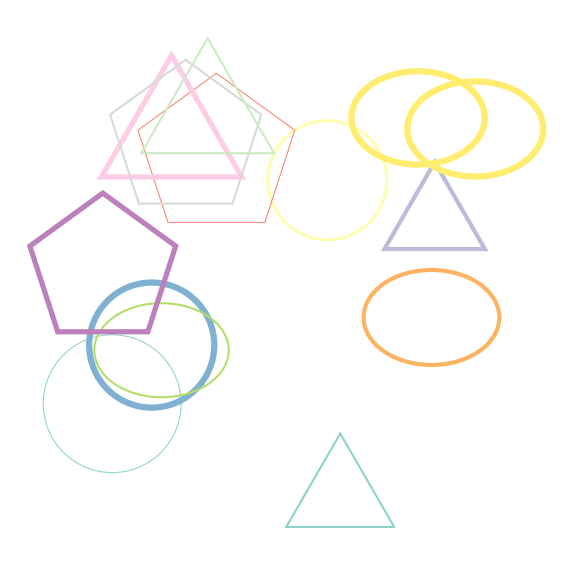[{"shape": "circle", "thickness": 0.5, "radius": 0.6, "center": [0.194, 0.3]}, {"shape": "triangle", "thickness": 1, "radius": 0.54, "center": [0.589, 0.141]}, {"shape": "circle", "thickness": 1.5, "radius": 0.52, "center": [0.567, 0.687]}, {"shape": "triangle", "thickness": 2, "radius": 0.5, "center": [0.753, 0.618]}, {"shape": "pentagon", "thickness": 0.5, "radius": 0.71, "center": [0.375, 0.73]}, {"shape": "circle", "thickness": 3, "radius": 0.54, "center": [0.263, 0.402]}, {"shape": "oval", "thickness": 2, "radius": 0.59, "center": [0.747, 0.449]}, {"shape": "oval", "thickness": 1, "radius": 0.58, "center": [0.28, 0.393]}, {"shape": "triangle", "thickness": 2.5, "radius": 0.7, "center": [0.297, 0.763]}, {"shape": "pentagon", "thickness": 1, "radius": 0.69, "center": [0.322, 0.758]}, {"shape": "pentagon", "thickness": 2.5, "radius": 0.66, "center": [0.178, 0.532]}, {"shape": "triangle", "thickness": 1, "radius": 0.66, "center": [0.36, 0.8]}, {"shape": "oval", "thickness": 3, "radius": 0.59, "center": [0.823, 0.776]}, {"shape": "oval", "thickness": 3, "radius": 0.58, "center": [0.724, 0.795]}]